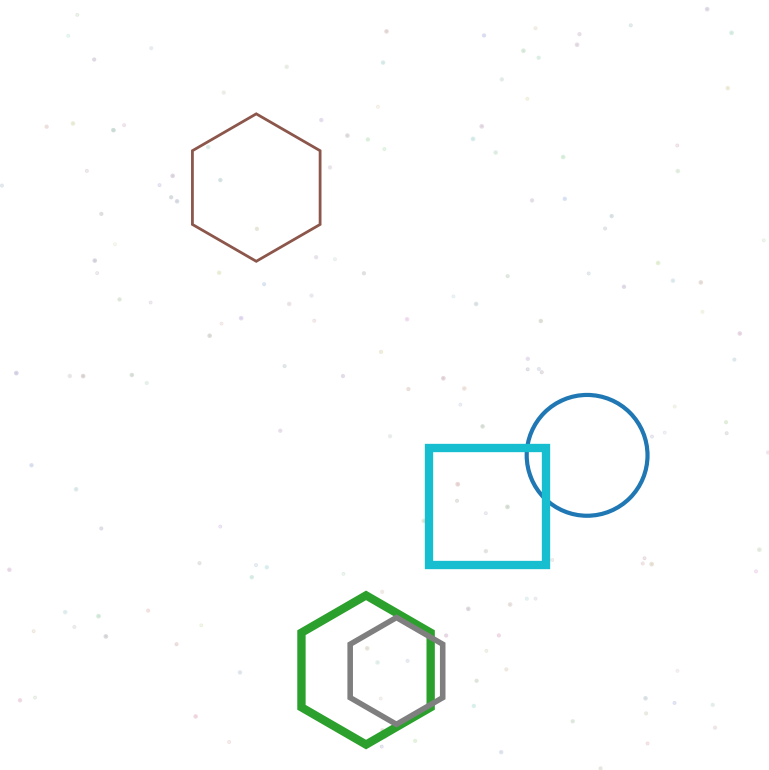[{"shape": "circle", "thickness": 1.5, "radius": 0.39, "center": [0.762, 0.409]}, {"shape": "hexagon", "thickness": 3, "radius": 0.48, "center": [0.475, 0.13]}, {"shape": "hexagon", "thickness": 1, "radius": 0.48, "center": [0.333, 0.756]}, {"shape": "hexagon", "thickness": 2, "radius": 0.35, "center": [0.515, 0.129]}, {"shape": "square", "thickness": 3, "radius": 0.38, "center": [0.633, 0.343]}]